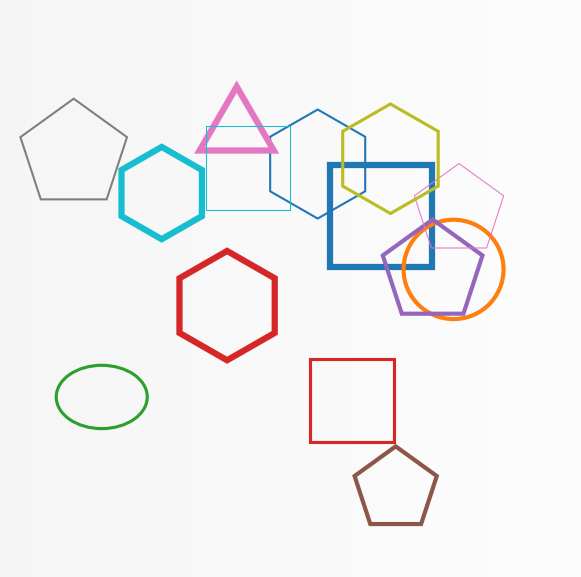[{"shape": "hexagon", "thickness": 1, "radius": 0.47, "center": [0.547, 0.715]}, {"shape": "square", "thickness": 3, "radius": 0.44, "center": [0.656, 0.625]}, {"shape": "circle", "thickness": 2, "radius": 0.43, "center": [0.78, 0.533]}, {"shape": "oval", "thickness": 1.5, "radius": 0.39, "center": [0.175, 0.312]}, {"shape": "square", "thickness": 1.5, "radius": 0.36, "center": [0.605, 0.305]}, {"shape": "hexagon", "thickness": 3, "radius": 0.47, "center": [0.391, 0.47]}, {"shape": "pentagon", "thickness": 2, "radius": 0.45, "center": [0.744, 0.529]}, {"shape": "pentagon", "thickness": 2, "radius": 0.37, "center": [0.681, 0.152]}, {"shape": "triangle", "thickness": 3, "radius": 0.37, "center": [0.407, 0.775]}, {"shape": "pentagon", "thickness": 0.5, "radius": 0.4, "center": [0.79, 0.635]}, {"shape": "pentagon", "thickness": 1, "radius": 0.48, "center": [0.127, 0.732]}, {"shape": "hexagon", "thickness": 1.5, "radius": 0.47, "center": [0.672, 0.724]}, {"shape": "square", "thickness": 0.5, "radius": 0.36, "center": [0.426, 0.709]}, {"shape": "hexagon", "thickness": 3, "radius": 0.4, "center": [0.278, 0.665]}]